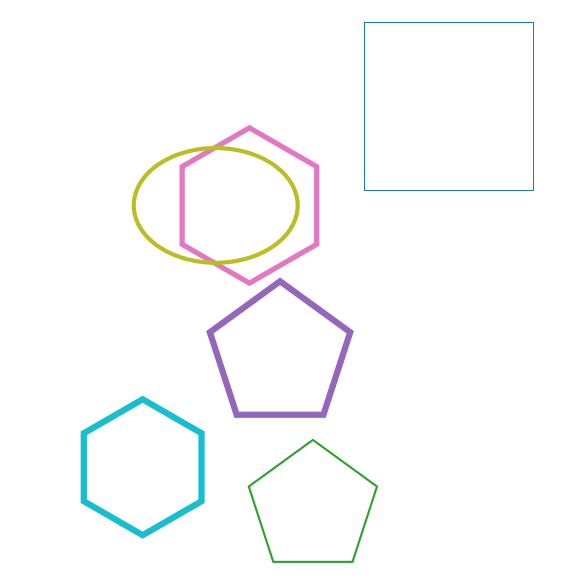[{"shape": "square", "thickness": 0.5, "radius": 0.73, "center": [0.777, 0.815]}, {"shape": "pentagon", "thickness": 1, "radius": 0.58, "center": [0.542, 0.121]}, {"shape": "pentagon", "thickness": 3, "radius": 0.64, "center": [0.485, 0.384]}, {"shape": "hexagon", "thickness": 2.5, "radius": 0.67, "center": [0.432, 0.643]}, {"shape": "oval", "thickness": 2, "radius": 0.71, "center": [0.374, 0.643]}, {"shape": "hexagon", "thickness": 3, "radius": 0.59, "center": [0.247, 0.19]}]